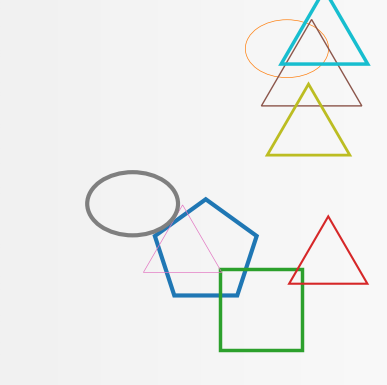[{"shape": "pentagon", "thickness": 3, "radius": 0.69, "center": [0.531, 0.344]}, {"shape": "oval", "thickness": 0.5, "radius": 0.54, "center": [0.741, 0.874]}, {"shape": "square", "thickness": 2.5, "radius": 0.53, "center": [0.674, 0.196]}, {"shape": "triangle", "thickness": 1.5, "radius": 0.58, "center": [0.847, 0.321]}, {"shape": "triangle", "thickness": 1, "radius": 0.75, "center": [0.804, 0.8]}, {"shape": "triangle", "thickness": 0.5, "radius": 0.58, "center": [0.471, 0.351]}, {"shape": "oval", "thickness": 3, "radius": 0.59, "center": [0.342, 0.471]}, {"shape": "triangle", "thickness": 2, "radius": 0.61, "center": [0.796, 0.659]}, {"shape": "triangle", "thickness": 2.5, "radius": 0.64, "center": [0.837, 0.898]}]